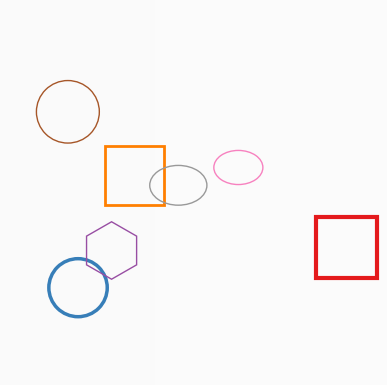[{"shape": "square", "thickness": 3, "radius": 0.39, "center": [0.894, 0.357]}, {"shape": "circle", "thickness": 2.5, "radius": 0.38, "center": [0.201, 0.253]}, {"shape": "hexagon", "thickness": 1, "radius": 0.37, "center": [0.288, 0.349]}, {"shape": "square", "thickness": 2, "radius": 0.38, "center": [0.346, 0.545]}, {"shape": "circle", "thickness": 1, "radius": 0.41, "center": [0.175, 0.71]}, {"shape": "oval", "thickness": 1, "radius": 0.32, "center": [0.615, 0.565]}, {"shape": "oval", "thickness": 1, "radius": 0.37, "center": [0.46, 0.519]}]